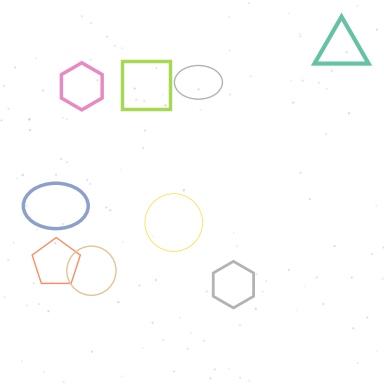[{"shape": "triangle", "thickness": 3, "radius": 0.41, "center": [0.887, 0.875]}, {"shape": "pentagon", "thickness": 1, "radius": 0.33, "center": [0.146, 0.317]}, {"shape": "oval", "thickness": 2.5, "radius": 0.42, "center": [0.145, 0.465]}, {"shape": "hexagon", "thickness": 2.5, "radius": 0.31, "center": [0.212, 0.776]}, {"shape": "square", "thickness": 2.5, "radius": 0.31, "center": [0.38, 0.78]}, {"shape": "circle", "thickness": 0.5, "radius": 0.37, "center": [0.451, 0.422]}, {"shape": "circle", "thickness": 1, "radius": 0.32, "center": [0.238, 0.297]}, {"shape": "oval", "thickness": 1, "radius": 0.31, "center": [0.515, 0.786]}, {"shape": "hexagon", "thickness": 2, "radius": 0.3, "center": [0.606, 0.261]}]